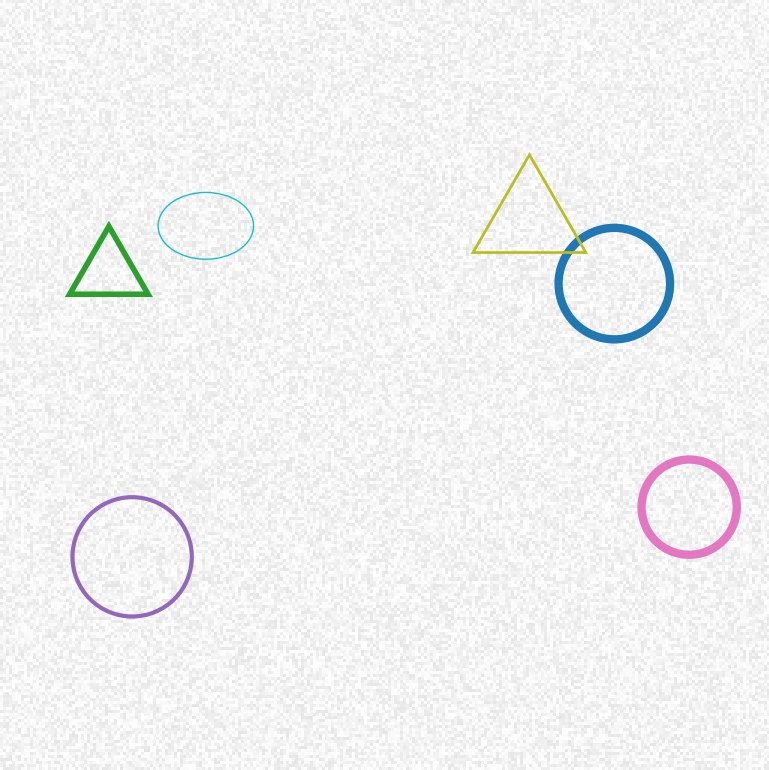[{"shape": "circle", "thickness": 3, "radius": 0.36, "center": [0.798, 0.632]}, {"shape": "triangle", "thickness": 2, "radius": 0.29, "center": [0.141, 0.647]}, {"shape": "circle", "thickness": 1.5, "radius": 0.39, "center": [0.172, 0.277]}, {"shape": "circle", "thickness": 3, "radius": 0.31, "center": [0.895, 0.341]}, {"shape": "triangle", "thickness": 1, "radius": 0.42, "center": [0.688, 0.714]}, {"shape": "oval", "thickness": 0.5, "radius": 0.31, "center": [0.267, 0.707]}]